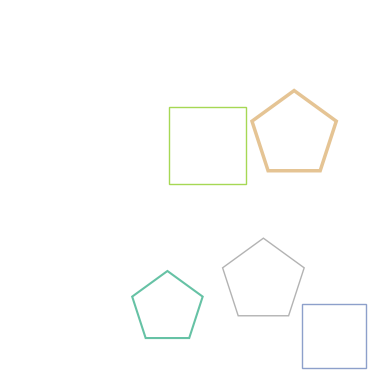[{"shape": "pentagon", "thickness": 1.5, "radius": 0.48, "center": [0.435, 0.2]}, {"shape": "square", "thickness": 1, "radius": 0.41, "center": [0.868, 0.128]}, {"shape": "square", "thickness": 1, "radius": 0.5, "center": [0.54, 0.623]}, {"shape": "pentagon", "thickness": 2.5, "radius": 0.58, "center": [0.764, 0.65]}, {"shape": "pentagon", "thickness": 1, "radius": 0.56, "center": [0.684, 0.27]}]